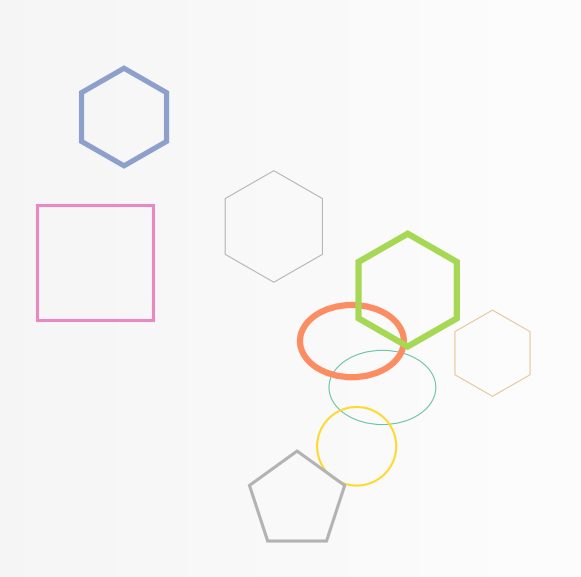[{"shape": "oval", "thickness": 0.5, "radius": 0.46, "center": [0.658, 0.328]}, {"shape": "oval", "thickness": 3, "radius": 0.45, "center": [0.605, 0.409]}, {"shape": "hexagon", "thickness": 2.5, "radius": 0.42, "center": [0.213, 0.796]}, {"shape": "square", "thickness": 1.5, "radius": 0.5, "center": [0.164, 0.545]}, {"shape": "hexagon", "thickness": 3, "radius": 0.49, "center": [0.701, 0.497]}, {"shape": "circle", "thickness": 1, "radius": 0.34, "center": [0.614, 0.226]}, {"shape": "hexagon", "thickness": 0.5, "radius": 0.37, "center": [0.847, 0.388]}, {"shape": "hexagon", "thickness": 0.5, "radius": 0.48, "center": [0.471, 0.607]}, {"shape": "pentagon", "thickness": 1.5, "radius": 0.43, "center": [0.511, 0.132]}]